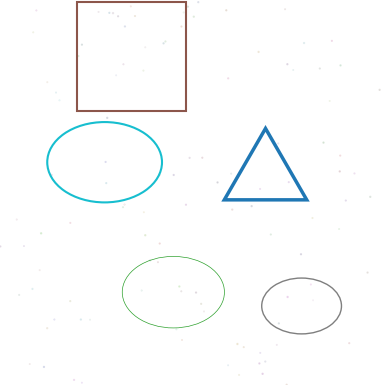[{"shape": "triangle", "thickness": 2.5, "radius": 0.62, "center": [0.69, 0.543]}, {"shape": "oval", "thickness": 0.5, "radius": 0.66, "center": [0.45, 0.241]}, {"shape": "square", "thickness": 1.5, "radius": 0.71, "center": [0.343, 0.854]}, {"shape": "oval", "thickness": 1, "radius": 0.52, "center": [0.783, 0.205]}, {"shape": "oval", "thickness": 1.5, "radius": 0.75, "center": [0.272, 0.579]}]